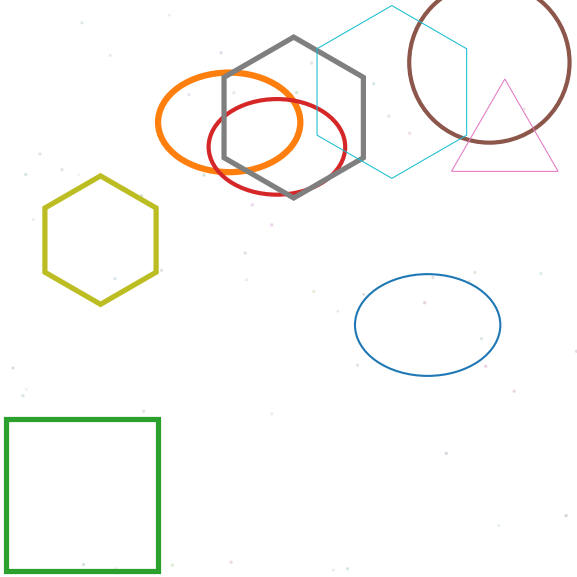[{"shape": "oval", "thickness": 1, "radius": 0.63, "center": [0.741, 0.436]}, {"shape": "oval", "thickness": 3, "radius": 0.62, "center": [0.397, 0.787]}, {"shape": "square", "thickness": 2.5, "radius": 0.66, "center": [0.142, 0.142]}, {"shape": "oval", "thickness": 2, "radius": 0.59, "center": [0.479, 0.745]}, {"shape": "circle", "thickness": 2, "radius": 0.69, "center": [0.847, 0.891]}, {"shape": "triangle", "thickness": 0.5, "radius": 0.53, "center": [0.874, 0.756]}, {"shape": "hexagon", "thickness": 2.5, "radius": 0.7, "center": [0.509, 0.796]}, {"shape": "hexagon", "thickness": 2.5, "radius": 0.56, "center": [0.174, 0.583]}, {"shape": "hexagon", "thickness": 0.5, "radius": 0.75, "center": [0.679, 0.84]}]